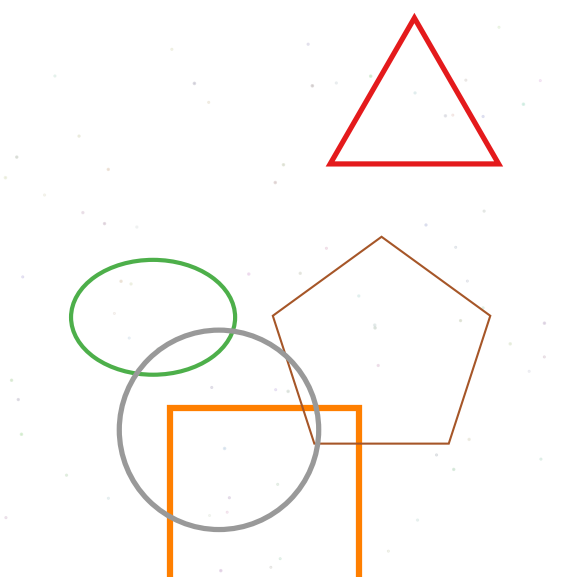[{"shape": "triangle", "thickness": 2.5, "radius": 0.84, "center": [0.718, 0.799]}, {"shape": "oval", "thickness": 2, "radius": 0.71, "center": [0.265, 0.45]}, {"shape": "square", "thickness": 3, "radius": 0.82, "center": [0.458, 0.129]}, {"shape": "pentagon", "thickness": 1, "radius": 0.99, "center": [0.661, 0.391]}, {"shape": "circle", "thickness": 2.5, "radius": 0.86, "center": [0.379, 0.255]}]